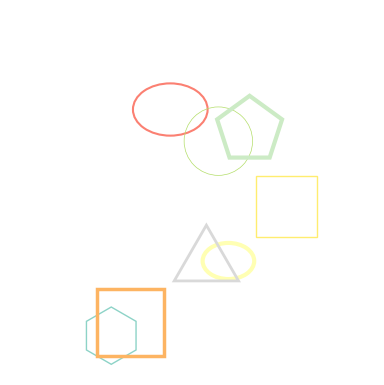[{"shape": "hexagon", "thickness": 1, "radius": 0.37, "center": [0.289, 0.128]}, {"shape": "oval", "thickness": 3, "radius": 0.33, "center": [0.593, 0.322]}, {"shape": "oval", "thickness": 1.5, "radius": 0.48, "center": [0.442, 0.716]}, {"shape": "square", "thickness": 2.5, "radius": 0.44, "center": [0.34, 0.163]}, {"shape": "circle", "thickness": 0.5, "radius": 0.44, "center": [0.567, 0.633]}, {"shape": "triangle", "thickness": 2, "radius": 0.48, "center": [0.536, 0.319]}, {"shape": "pentagon", "thickness": 3, "radius": 0.44, "center": [0.648, 0.662]}, {"shape": "square", "thickness": 1, "radius": 0.4, "center": [0.744, 0.463]}]